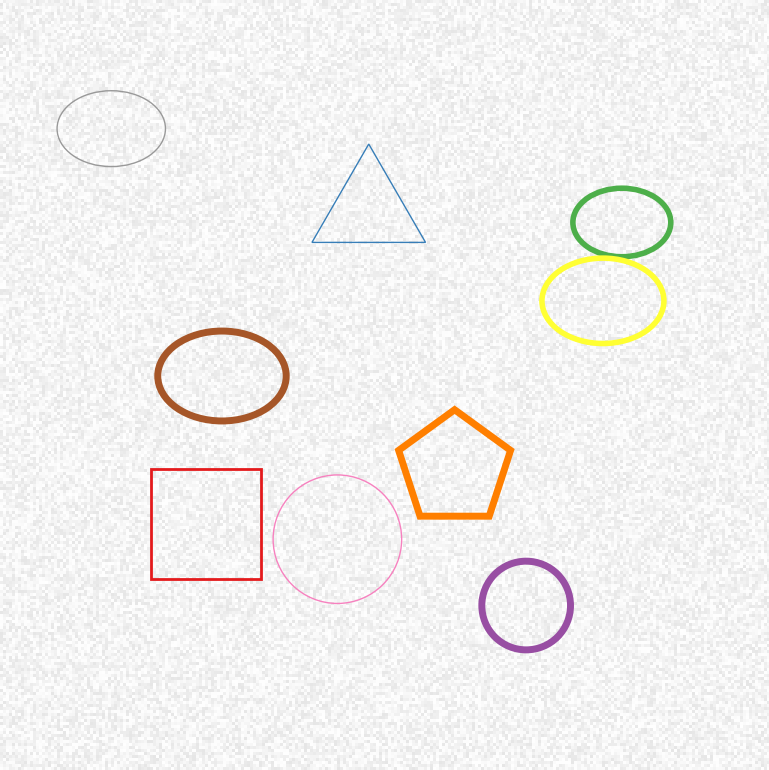[{"shape": "square", "thickness": 1, "radius": 0.36, "center": [0.267, 0.319]}, {"shape": "triangle", "thickness": 0.5, "radius": 0.43, "center": [0.479, 0.728]}, {"shape": "oval", "thickness": 2, "radius": 0.32, "center": [0.808, 0.711]}, {"shape": "circle", "thickness": 2.5, "radius": 0.29, "center": [0.683, 0.214]}, {"shape": "pentagon", "thickness": 2.5, "radius": 0.38, "center": [0.59, 0.391]}, {"shape": "oval", "thickness": 2, "radius": 0.4, "center": [0.783, 0.609]}, {"shape": "oval", "thickness": 2.5, "radius": 0.42, "center": [0.288, 0.512]}, {"shape": "circle", "thickness": 0.5, "radius": 0.42, "center": [0.438, 0.3]}, {"shape": "oval", "thickness": 0.5, "radius": 0.35, "center": [0.144, 0.833]}]